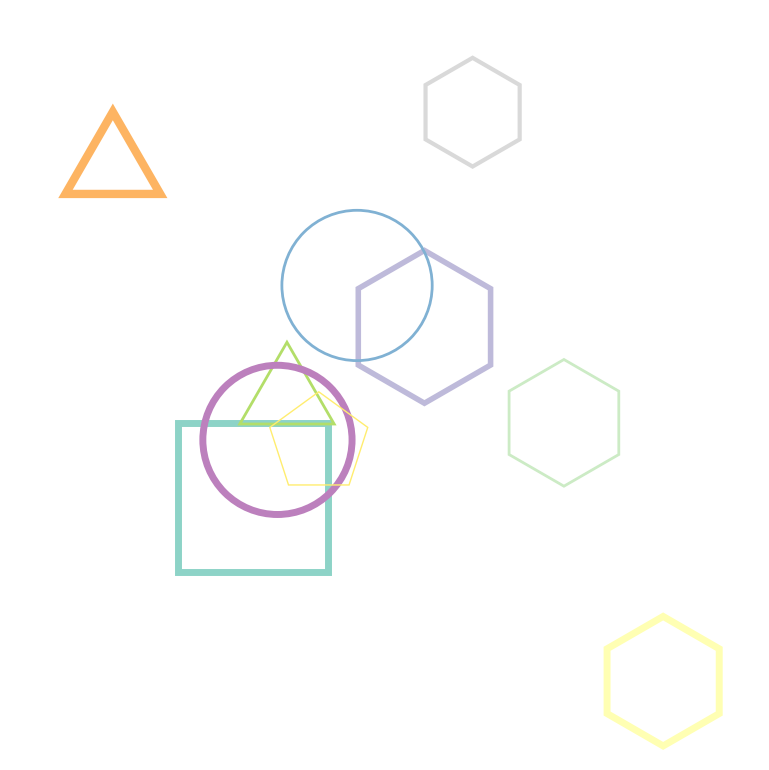[{"shape": "square", "thickness": 2.5, "radius": 0.49, "center": [0.328, 0.354]}, {"shape": "hexagon", "thickness": 2.5, "radius": 0.42, "center": [0.861, 0.115]}, {"shape": "hexagon", "thickness": 2, "radius": 0.5, "center": [0.551, 0.576]}, {"shape": "circle", "thickness": 1, "radius": 0.49, "center": [0.464, 0.629]}, {"shape": "triangle", "thickness": 3, "radius": 0.36, "center": [0.147, 0.784]}, {"shape": "triangle", "thickness": 1, "radius": 0.35, "center": [0.373, 0.485]}, {"shape": "hexagon", "thickness": 1.5, "radius": 0.35, "center": [0.614, 0.854]}, {"shape": "circle", "thickness": 2.5, "radius": 0.48, "center": [0.36, 0.429]}, {"shape": "hexagon", "thickness": 1, "radius": 0.41, "center": [0.732, 0.451]}, {"shape": "pentagon", "thickness": 0.5, "radius": 0.33, "center": [0.414, 0.424]}]